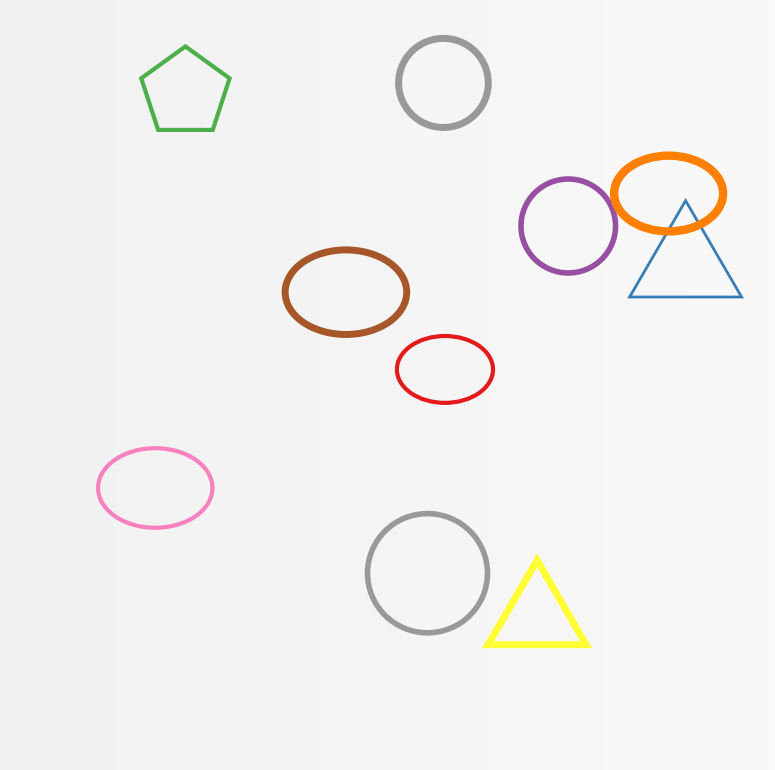[{"shape": "oval", "thickness": 1.5, "radius": 0.31, "center": [0.574, 0.52]}, {"shape": "triangle", "thickness": 1, "radius": 0.42, "center": [0.885, 0.656]}, {"shape": "pentagon", "thickness": 1.5, "radius": 0.3, "center": [0.239, 0.88]}, {"shape": "circle", "thickness": 2, "radius": 0.31, "center": [0.733, 0.707]}, {"shape": "oval", "thickness": 3, "radius": 0.35, "center": [0.863, 0.749]}, {"shape": "triangle", "thickness": 2.5, "radius": 0.37, "center": [0.693, 0.199]}, {"shape": "oval", "thickness": 2.5, "radius": 0.39, "center": [0.446, 0.621]}, {"shape": "oval", "thickness": 1.5, "radius": 0.37, "center": [0.2, 0.366]}, {"shape": "circle", "thickness": 2, "radius": 0.39, "center": [0.552, 0.256]}, {"shape": "circle", "thickness": 2.5, "radius": 0.29, "center": [0.572, 0.892]}]